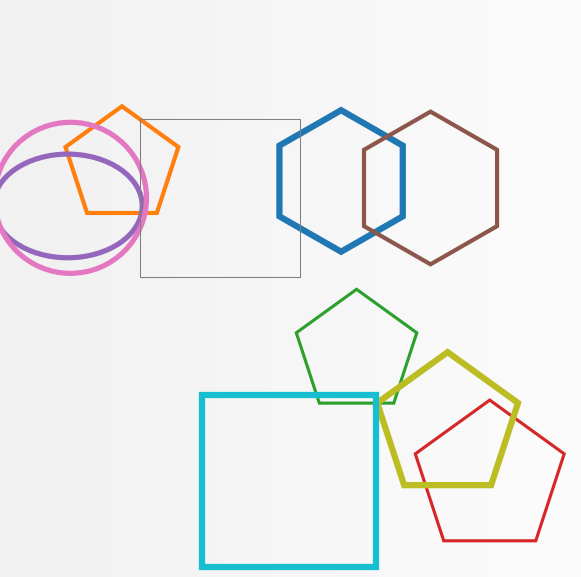[{"shape": "hexagon", "thickness": 3, "radius": 0.61, "center": [0.587, 0.686]}, {"shape": "pentagon", "thickness": 2, "radius": 0.51, "center": [0.21, 0.713]}, {"shape": "pentagon", "thickness": 1.5, "radius": 0.54, "center": [0.613, 0.389]}, {"shape": "pentagon", "thickness": 1.5, "radius": 0.67, "center": [0.843, 0.172]}, {"shape": "oval", "thickness": 2.5, "radius": 0.64, "center": [0.117, 0.643]}, {"shape": "hexagon", "thickness": 2, "radius": 0.66, "center": [0.741, 0.674]}, {"shape": "circle", "thickness": 2.5, "radius": 0.65, "center": [0.121, 0.657]}, {"shape": "square", "thickness": 0.5, "radius": 0.69, "center": [0.379, 0.657]}, {"shape": "pentagon", "thickness": 3, "radius": 0.64, "center": [0.77, 0.262]}, {"shape": "square", "thickness": 3, "radius": 0.75, "center": [0.497, 0.166]}]